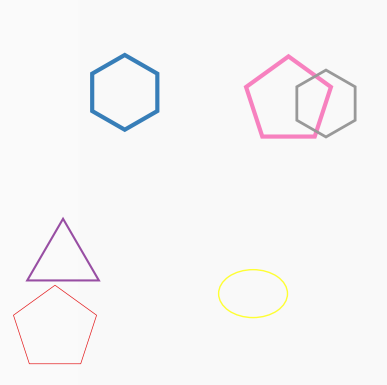[{"shape": "pentagon", "thickness": 0.5, "radius": 0.56, "center": [0.142, 0.146]}, {"shape": "hexagon", "thickness": 3, "radius": 0.49, "center": [0.322, 0.76]}, {"shape": "triangle", "thickness": 1.5, "radius": 0.53, "center": [0.163, 0.325]}, {"shape": "oval", "thickness": 1, "radius": 0.44, "center": [0.653, 0.237]}, {"shape": "pentagon", "thickness": 3, "radius": 0.58, "center": [0.745, 0.738]}, {"shape": "hexagon", "thickness": 2, "radius": 0.43, "center": [0.841, 0.731]}]